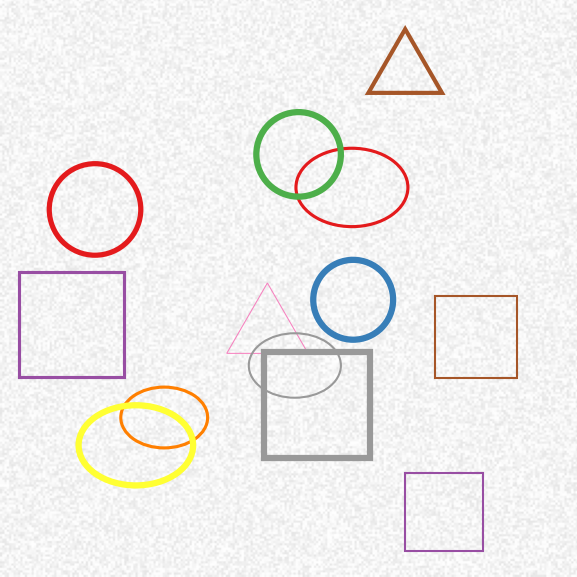[{"shape": "circle", "thickness": 2.5, "radius": 0.4, "center": [0.165, 0.636]}, {"shape": "oval", "thickness": 1.5, "radius": 0.48, "center": [0.609, 0.675]}, {"shape": "circle", "thickness": 3, "radius": 0.35, "center": [0.612, 0.48]}, {"shape": "circle", "thickness": 3, "radius": 0.37, "center": [0.517, 0.732]}, {"shape": "square", "thickness": 1.5, "radius": 0.45, "center": [0.124, 0.437]}, {"shape": "square", "thickness": 1, "radius": 0.34, "center": [0.769, 0.113]}, {"shape": "oval", "thickness": 1.5, "radius": 0.38, "center": [0.284, 0.276]}, {"shape": "oval", "thickness": 3, "radius": 0.5, "center": [0.235, 0.228]}, {"shape": "square", "thickness": 1, "radius": 0.36, "center": [0.824, 0.415]}, {"shape": "triangle", "thickness": 2, "radius": 0.37, "center": [0.702, 0.875]}, {"shape": "triangle", "thickness": 0.5, "radius": 0.41, "center": [0.463, 0.428]}, {"shape": "square", "thickness": 3, "radius": 0.46, "center": [0.549, 0.298]}, {"shape": "oval", "thickness": 1, "radius": 0.4, "center": [0.511, 0.366]}]